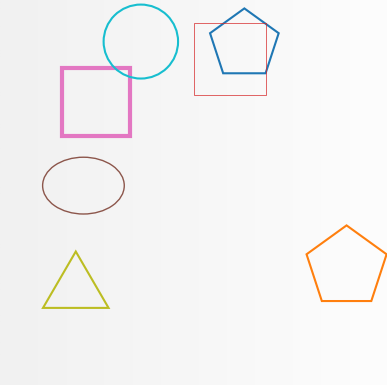[{"shape": "pentagon", "thickness": 1.5, "radius": 0.47, "center": [0.631, 0.885]}, {"shape": "pentagon", "thickness": 1.5, "radius": 0.54, "center": [0.894, 0.306]}, {"shape": "square", "thickness": 0.5, "radius": 0.46, "center": [0.594, 0.847]}, {"shape": "oval", "thickness": 1, "radius": 0.53, "center": [0.215, 0.518]}, {"shape": "square", "thickness": 3, "radius": 0.44, "center": [0.248, 0.735]}, {"shape": "triangle", "thickness": 1.5, "radius": 0.49, "center": [0.196, 0.249]}, {"shape": "circle", "thickness": 1.5, "radius": 0.48, "center": [0.363, 0.892]}]